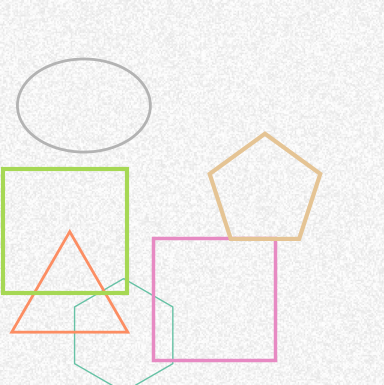[{"shape": "hexagon", "thickness": 1, "radius": 0.74, "center": [0.321, 0.129]}, {"shape": "triangle", "thickness": 2, "radius": 0.87, "center": [0.181, 0.224]}, {"shape": "square", "thickness": 2.5, "radius": 0.79, "center": [0.556, 0.224]}, {"shape": "square", "thickness": 3, "radius": 0.81, "center": [0.168, 0.4]}, {"shape": "pentagon", "thickness": 3, "radius": 0.76, "center": [0.688, 0.502]}, {"shape": "oval", "thickness": 2, "radius": 0.86, "center": [0.218, 0.726]}]